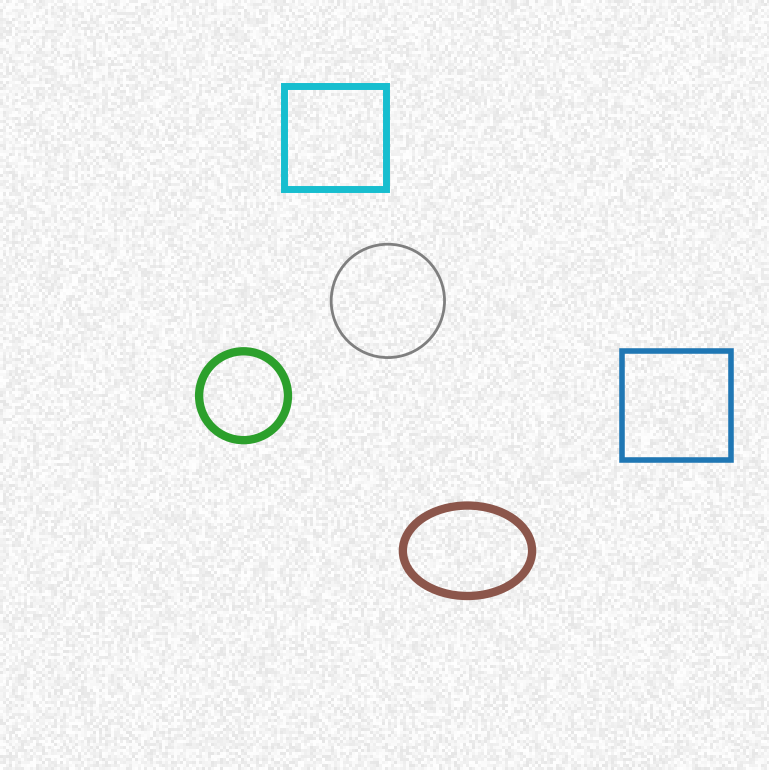[{"shape": "square", "thickness": 2, "radius": 0.35, "center": [0.879, 0.473]}, {"shape": "circle", "thickness": 3, "radius": 0.29, "center": [0.316, 0.486]}, {"shape": "oval", "thickness": 3, "radius": 0.42, "center": [0.607, 0.285]}, {"shape": "circle", "thickness": 1, "radius": 0.37, "center": [0.504, 0.609]}, {"shape": "square", "thickness": 2.5, "radius": 0.33, "center": [0.435, 0.821]}]